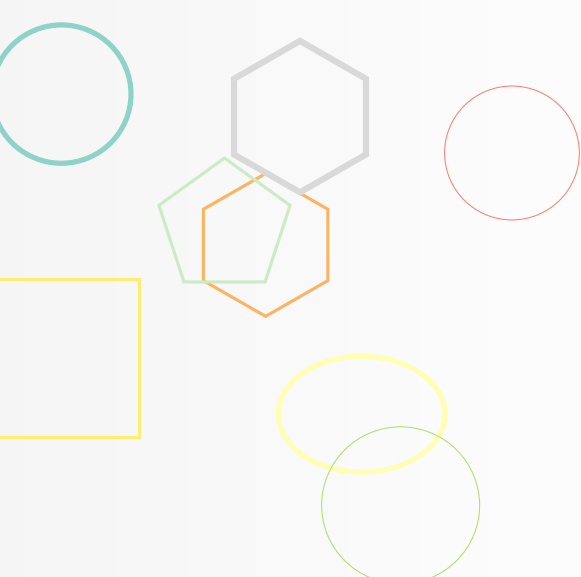[{"shape": "circle", "thickness": 2.5, "radius": 0.6, "center": [0.106, 0.836]}, {"shape": "oval", "thickness": 2.5, "radius": 0.72, "center": [0.622, 0.282]}, {"shape": "circle", "thickness": 0.5, "radius": 0.58, "center": [0.881, 0.734]}, {"shape": "hexagon", "thickness": 1.5, "radius": 0.62, "center": [0.457, 0.575]}, {"shape": "circle", "thickness": 0.5, "radius": 0.68, "center": [0.689, 0.124]}, {"shape": "hexagon", "thickness": 3, "radius": 0.66, "center": [0.516, 0.797]}, {"shape": "pentagon", "thickness": 1.5, "radius": 0.59, "center": [0.386, 0.607]}, {"shape": "square", "thickness": 1.5, "radius": 0.68, "center": [0.103, 0.379]}]